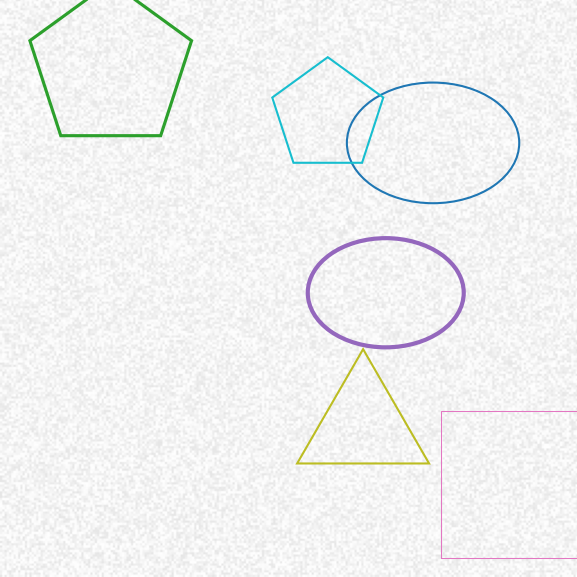[{"shape": "oval", "thickness": 1, "radius": 0.75, "center": [0.75, 0.752]}, {"shape": "pentagon", "thickness": 1.5, "radius": 0.74, "center": [0.192, 0.883]}, {"shape": "oval", "thickness": 2, "radius": 0.68, "center": [0.668, 0.492]}, {"shape": "square", "thickness": 0.5, "radius": 0.64, "center": [0.89, 0.16]}, {"shape": "triangle", "thickness": 1, "radius": 0.66, "center": [0.629, 0.263]}, {"shape": "pentagon", "thickness": 1, "radius": 0.51, "center": [0.568, 0.799]}]